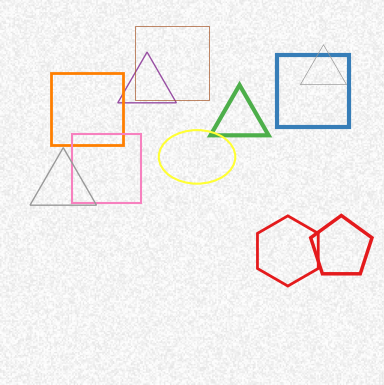[{"shape": "hexagon", "thickness": 2, "radius": 0.46, "center": [0.748, 0.348]}, {"shape": "pentagon", "thickness": 2.5, "radius": 0.42, "center": [0.887, 0.357]}, {"shape": "square", "thickness": 3, "radius": 0.47, "center": [0.813, 0.764]}, {"shape": "triangle", "thickness": 3, "radius": 0.44, "center": [0.622, 0.692]}, {"shape": "triangle", "thickness": 1, "radius": 0.44, "center": [0.382, 0.777]}, {"shape": "square", "thickness": 2, "radius": 0.47, "center": [0.226, 0.717]}, {"shape": "oval", "thickness": 1.5, "radius": 0.5, "center": [0.512, 0.593]}, {"shape": "square", "thickness": 0.5, "radius": 0.48, "center": [0.446, 0.837]}, {"shape": "square", "thickness": 1.5, "radius": 0.45, "center": [0.276, 0.562]}, {"shape": "triangle", "thickness": 0.5, "radius": 0.35, "center": [0.84, 0.815]}, {"shape": "triangle", "thickness": 1, "radius": 0.5, "center": [0.164, 0.517]}]